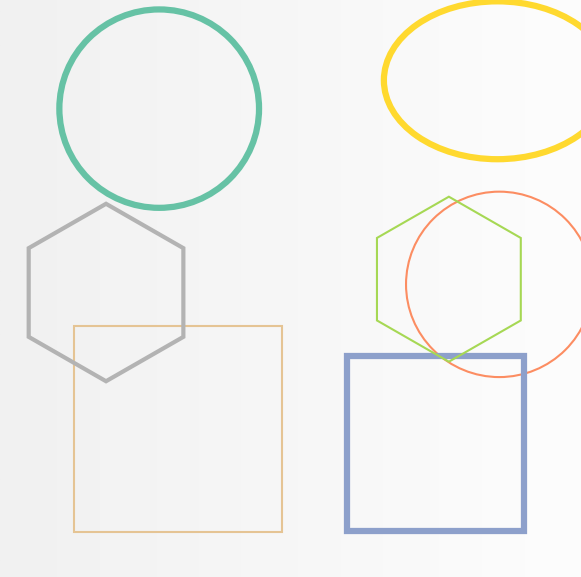[{"shape": "circle", "thickness": 3, "radius": 0.86, "center": [0.274, 0.811]}, {"shape": "circle", "thickness": 1, "radius": 0.8, "center": [0.859, 0.507]}, {"shape": "square", "thickness": 3, "radius": 0.76, "center": [0.75, 0.231]}, {"shape": "hexagon", "thickness": 1, "radius": 0.71, "center": [0.772, 0.516]}, {"shape": "oval", "thickness": 3, "radius": 0.98, "center": [0.856, 0.86]}, {"shape": "square", "thickness": 1, "radius": 0.89, "center": [0.306, 0.256]}, {"shape": "hexagon", "thickness": 2, "radius": 0.77, "center": [0.182, 0.493]}]